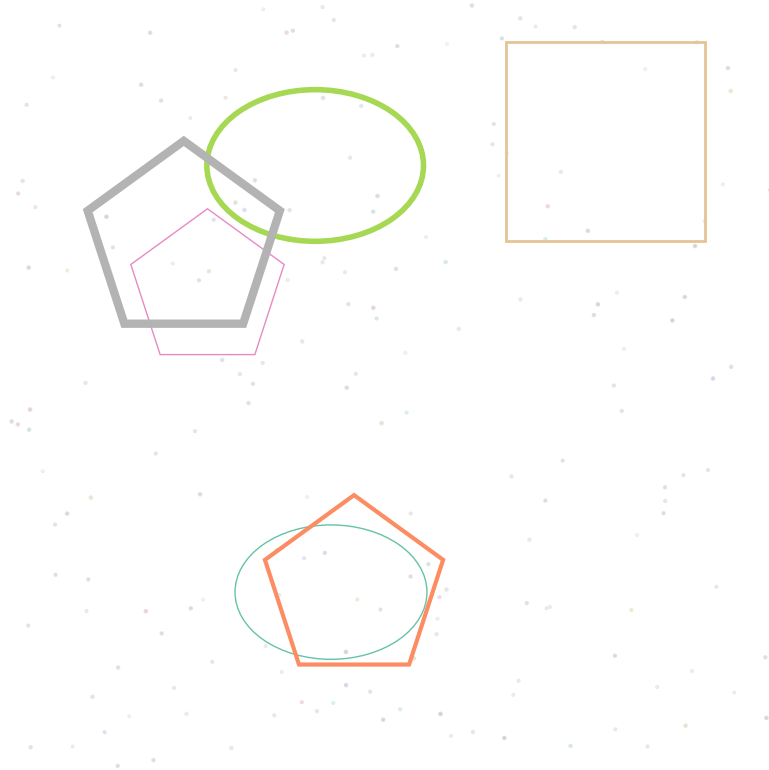[{"shape": "oval", "thickness": 0.5, "radius": 0.62, "center": [0.43, 0.231]}, {"shape": "pentagon", "thickness": 1.5, "radius": 0.61, "center": [0.46, 0.235]}, {"shape": "pentagon", "thickness": 0.5, "radius": 0.52, "center": [0.269, 0.624]}, {"shape": "oval", "thickness": 2, "radius": 0.7, "center": [0.409, 0.785]}, {"shape": "square", "thickness": 1, "radius": 0.64, "center": [0.786, 0.816]}, {"shape": "pentagon", "thickness": 3, "radius": 0.66, "center": [0.239, 0.686]}]